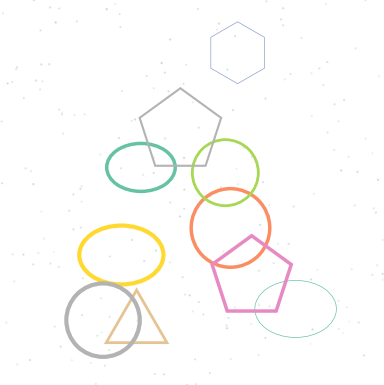[{"shape": "oval", "thickness": 2.5, "radius": 0.44, "center": [0.366, 0.565]}, {"shape": "oval", "thickness": 0.5, "radius": 0.53, "center": [0.768, 0.198]}, {"shape": "circle", "thickness": 2.5, "radius": 0.51, "center": [0.599, 0.408]}, {"shape": "hexagon", "thickness": 0.5, "radius": 0.4, "center": [0.617, 0.863]}, {"shape": "pentagon", "thickness": 2.5, "radius": 0.54, "center": [0.654, 0.28]}, {"shape": "circle", "thickness": 2, "radius": 0.43, "center": [0.585, 0.551]}, {"shape": "oval", "thickness": 3, "radius": 0.55, "center": [0.315, 0.338]}, {"shape": "triangle", "thickness": 2, "radius": 0.46, "center": [0.355, 0.155]}, {"shape": "pentagon", "thickness": 1.5, "radius": 0.56, "center": [0.469, 0.659]}, {"shape": "circle", "thickness": 3, "radius": 0.48, "center": [0.268, 0.168]}]